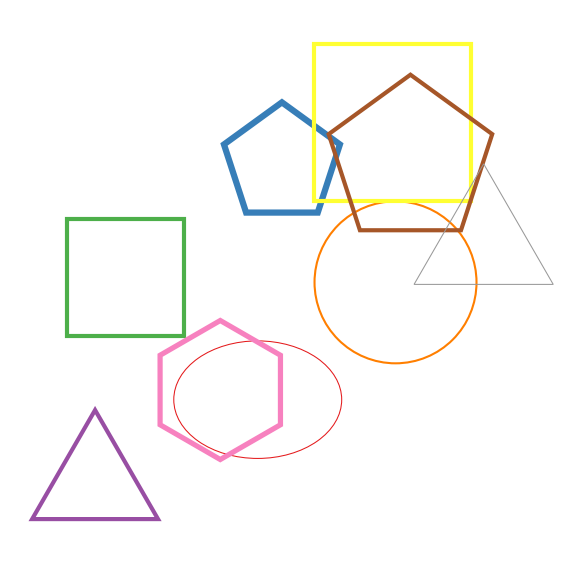[{"shape": "oval", "thickness": 0.5, "radius": 0.73, "center": [0.446, 0.307]}, {"shape": "pentagon", "thickness": 3, "radius": 0.53, "center": [0.488, 0.716]}, {"shape": "square", "thickness": 2, "radius": 0.51, "center": [0.218, 0.519]}, {"shape": "triangle", "thickness": 2, "radius": 0.63, "center": [0.165, 0.163]}, {"shape": "circle", "thickness": 1, "radius": 0.7, "center": [0.685, 0.51]}, {"shape": "square", "thickness": 2, "radius": 0.68, "center": [0.679, 0.787]}, {"shape": "pentagon", "thickness": 2, "radius": 0.74, "center": [0.711, 0.721]}, {"shape": "hexagon", "thickness": 2.5, "radius": 0.6, "center": [0.381, 0.324]}, {"shape": "triangle", "thickness": 0.5, "radius": 0.7, "center": [0.837, 0.576]}]